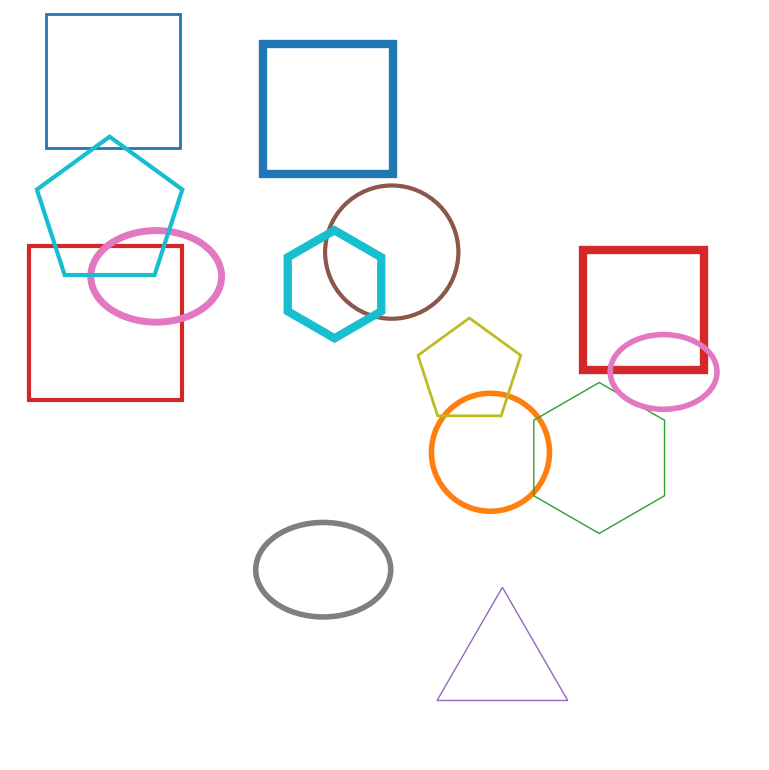[{"shape": "square", "thickness": 1, "radius": 0.44, "center": [0.147, 0.895]}, {"shape": "square", "thickness": 3, "radius": 0.42, "center": [0.426, 0.858]}, {"shape": "circle", "thickness": 2, "radius": 0.38, "center": [0.637, 0.413]}, {"shape": "hexagon", "thickness": 0.5, "radius": 0.49, "center": [0.778, 0.405]}, {"shape": "square", "thickness": 1.5, "radius": 0.5, "center": [0.137, 0.58]}, {"shape": "square", "thickness": 3, "radius": 0.39, "center": [0.836, 0.597]}, {"shape": "triangle", "thickness": 0.5, "radius": 0.49, "center": [0.652, 0.139]}, {"shape": "circle", "thickness": 1.5, "radius": 0.43, "center": [0.509, 0.673]}, {"shape": "oval", "thickness": 2.5, "radius": 0.42, "center": [0.203, 0.641]}, {"shape": "oval", "thickness": 2, "radius": 0.35, "center": [0.862, 0.517]}, {"shape": "oval", "thickness": 2, "radius": 0.44, "center": [0.42, 0.26]}, {"shape": "pentagon", "thickness": 1, "radius": 0.35, "center": [0.61, 0.517]}, {"shape": "pentagon", "thickness": 1.5, "radius": 0.5, "center": [0.142, 0.723]}, {"shape": "hexagon", "thickness": 3, "radius": 0.35, "center": [0.434, 0.631]}]